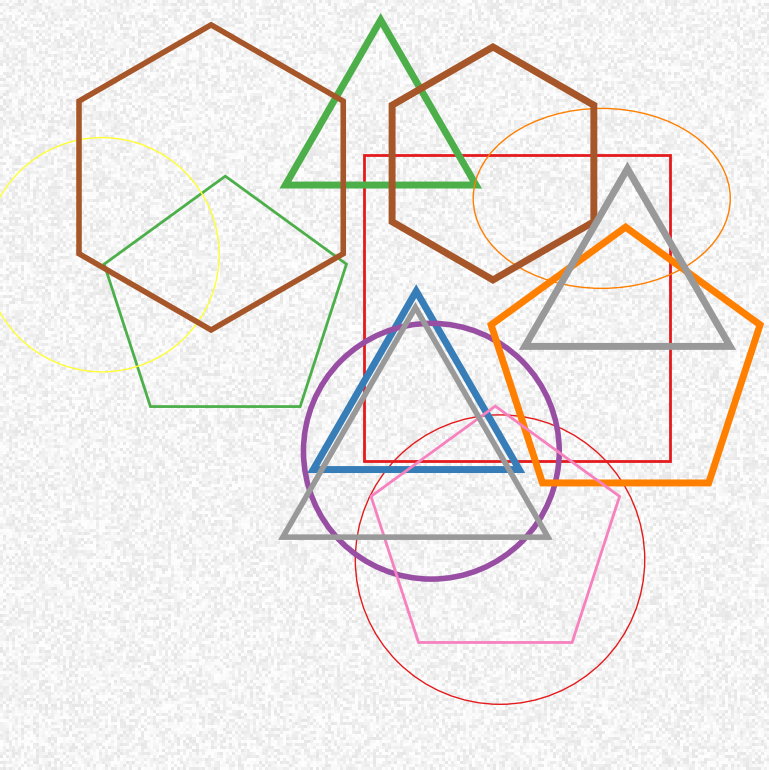[{"shape": "circle", "thickness": 0.5, "radius": 0.94, "center": [0.649, 0.273]}, {"shape": "square", "thickness": 1, "radius": 0.99, "center": [0.672, 0.6]}, {"shape": "triangle", "thickness": 2.5, "radius": 0.77, "center": [0.541, 0.467]}, {"shape": "pentagon", "thickness": 1, "radius": 0.83, "center": [0.293, 0.606]}, {"shape": "triangle", "thickness": 2.5, "radius": 0.71, "center": [0.494, 0.831]}, {"shape": "circle", "thickness": 2, "radius": 0.83, "center": [0.56, 0.414]}, {"shape": "oval", "thickness": 0.5, "radius": 0.83, "center": [0.781, 0.742]}, {"shape": "pentagon", "thickness": 2.5, "radius": 0.92, "center": [0.812, 0.521]}, {"shape": "circle", "thickness": 0.5, "radius": 0.76, "center": [0.132, 0.669]}, {"shape": "hexagon", "thickness": 2, "radius": 0.99, "center": [0.274, 0.77]}, {"shape": "hexagon", "thickness": 2.5, "radius": 0.76, "center": [0.64, 0.788]}, {"shape": "pentagon", "thickness": 1, "radius": 0.85, "center": [0.643, 0.303]}, {"shape": "triangle", "thickness": 2, "radius": 0.99, "center": [0.54, 0.402]}, {"shape": "triangle", "thickness": 2.5, "radius": 0.77, "center": [0.815, 0.627]}]